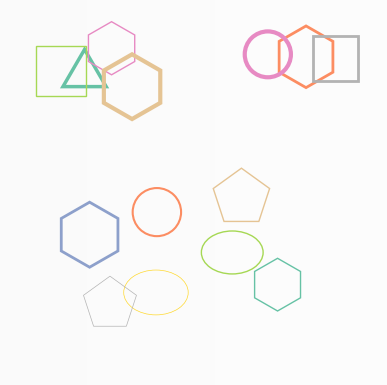[{"shape": "triangle", "thickness": 2.5, "radius": 0.32, "center": [0.218, 0.807]}, {"shape": "hexagon", "thickness": 1, "radius": 0.34, "center": [0.716, 0.261]}, {"shape": "circle", "thickness": 1.5, "radius": 0.31, "center": [0.405, 0.449]}, {"shape": "hexagon", "thickness": 2, "radius": 0.4, "center": [0.79, 0.853]}, {"shape": "hexagon", "thickness": 2, "radius": 0.42, "center": [0.231, 0.39]}, {"shape": "hexagon", "thickness": 1, "radius": 0.34, "center": [0.288, 0.875]}, {"shape": "circle", "thickness": 3, "radius": 0.3, "center": [0.691, 0.859]}, {"shape": "square", "thickness": 1, "radius": 0.32, "center": [0.158, 0.816]}, {"shape": "oval", "thickness": 1, "radius": 0.4, "center": [0.599, 0.344]}, {"shape": "oval", "thickness": 0.5, "radius": 0.42, "center": [0.402, 0.24]}, {"shape": "hexagon", "thickness": 3, "radius": 0.42, "center": [0.341, 0.775]}, {"shape": "pentagon", "thickness": 1, "radius": 0.38, "center": [0.623, 0.487]}, {"shape": "square", "thickness": 2, "radius": 0.29, "center": [0.865, 0.847]}, {"shape": "pentagon", "thickness": 0.5, "radius": 0.36, "center": [0.284, 0.211]}]